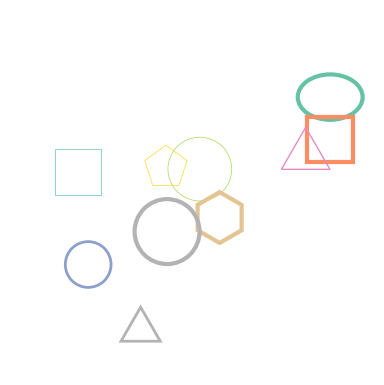[{"shape": "square", "thickness": 0.5, "radius": 0.3, "center": [0.203, 0.554]}, {"shape": "oval", "thickness": 3, "radius": 0.42, "center": [0.858, 0.748]}, {"shape": "square", "thickness": 3, "radius": 0.3, "center": [0.857, 0.638]}, {"shape": "circle", "thickness": 2, "radius": 0.3, "center": [0.229, 0.313]}, {"shape": "triangle", "thickness": 1, "radius": 0.36, "center": [0.794, 0.597]}, {"shape": "circle", "thickness": 0.5, "radius": 0.41, "center": [0.519, 0.561]}, {"shape": "pentagon", "thickness": 0.5, "radius": 0.29, "center": [0.431, 0.565]}, {"shape": "hexagon", "thickness": 3, "radius": 0.33, "center": [0.57, 0.435]}, {"shape": "circle", "thickness": 3, "radius": 0.42, "center": [0.434, 0.398]}, {"shape": "triangle", "thickness": 2, "radius": 0.29, "center": [0.365, 0.143]}]